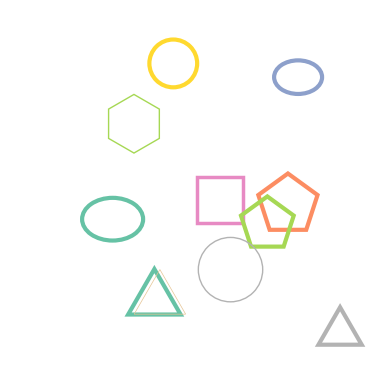[{"shape": "triangle", "thickness": 3, "radius": 0.39, "center": [0.401, 0.222]}, {"shape": "oval", "thickness": 3, "radius": 0.4, "center": [0.293, 0.431]}, {"shape": "pentagon", "thickness": 3, "radius": 0.4, "center": [0.748, 0.468]}, {"shape": "oval", "thickness": 3, "radius": 0.31, "center": [0.774, 0.8]}, {"shape": "square", "thickness": 2.5, "radius": 0.3, "center": [0.572, 0.481]}, {"shape": "hexagon", "thickness": 1, "radius": 0.38, "center": [0.348, 0.679]}, {"shape": "pentagon", "thickness": 3, "radius": 0.36, "center": [0.694, 0.418]}, {"shape": "circle", "thickness": 3, "radius": 0.31, "center": [0.45, 0.835]}, {"shape": "triangle", "thickness": 0.5, "radius": 0.39, "center": [0.415, 0.223]}, {"shape": "circle", "thickness": 1, "radius": 0.42, "center": [0.599, 0.3]}, {"shape": "triangle", "thickness": 3, "radius": 0.32, "center": [0.883, 0.137]}]